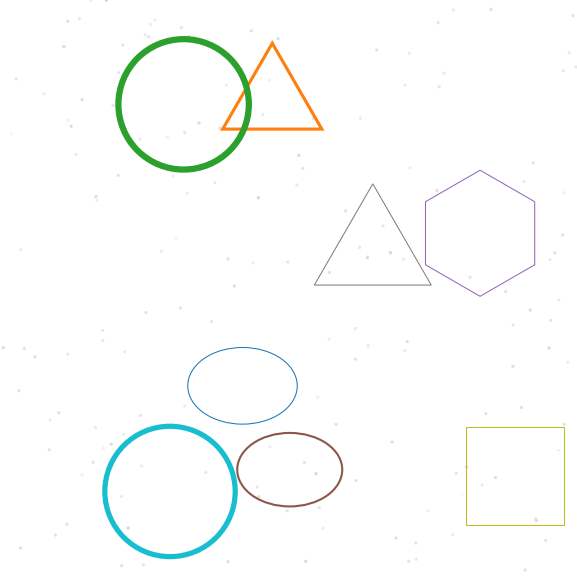[{"shape": "oval", "thickness": 0.5, "radius": 0.47, "center": [0.42, 0.331]}, {"shape": "triangle", "thickness": 1.5, "radius": 0.5, "center": [0.471, 0.825]}, {"shape": "circle", "thickness": 3, "radius": 0.56, "center": [0.318, 0.818]}, {"shape": "hexagon", "thickness": 0.5, "radius": 0.55, "center": [0.831, 0.595]}, {"shape": "oval", "thickness": 1, "radius": 0.45, "center": [0.502, 0.186]}, {"shape": "triangle", "thickness": 0.5, "radius": 0.58, "center": [0.646, 0.564]}, {"shape": "square", "thickness": 0.5, "radius": 0.42, "center": [0.892, 0.175]}, {"shape": "circle", "thickness": 2.5, "radius": 0.56, "center": [0.294, 0.148]}]